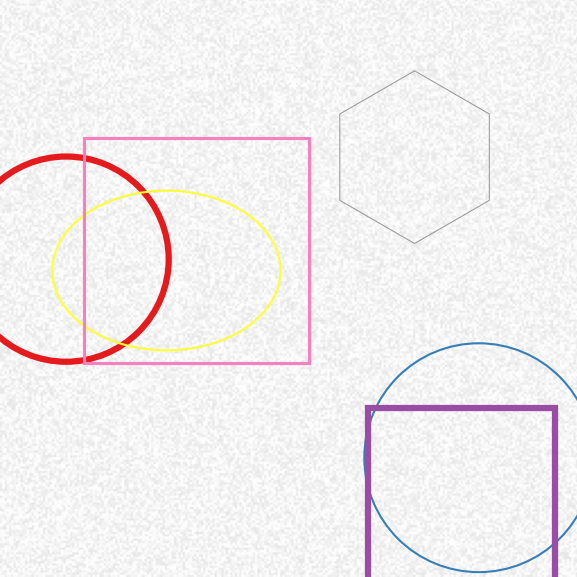[{"shape": "circle", "thickness": 3, "radius": 0.89, "center": [0.114, 0.55]}, {"shape": "circle", "thickness": 1, "radius": 0.99, "center": [0.829, 0.207]}, {"shape": "square", "thickness": 3, "radius": 0.81, "center": [0.8, 0.131]}, {"shape": "oval", "thickness": 1, "radius": 0.99, "center": [0.288, 0.531]}, {"shape": "square", "thickness": 1.5, "radius": 0.97, "center": [0.341, 0.565]}, {"shape": "hexagon", "thickness": 0.5, "radius": 0.75, "center": [0.718, 0.727]}]